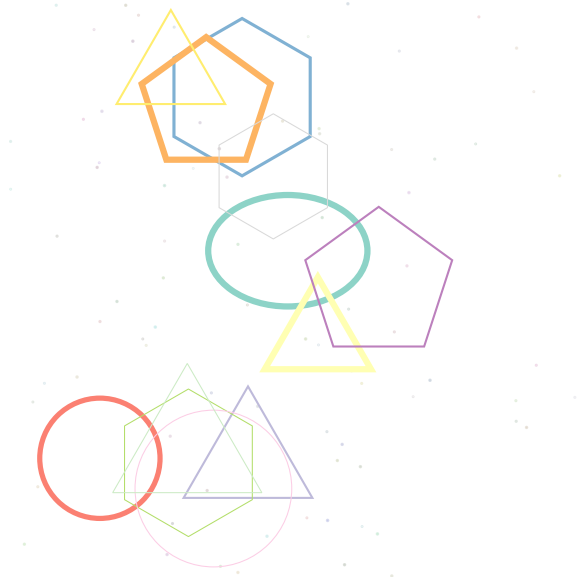[{"shape": "oval", "thickness": 3, "radius": 0.69, "center": [0.498, 0.565]}, {"shape": "triangle", "thickness": 3, "radius": 0.53, "center": [0.55, 0.413]}, {"shape": "triangle", "thickness": 1, "radius": 0.64, "center": [0.429, 0.201]}, {"shape": "circle", "thickness": 2.5, "radius": 0.52, "center": [0.173, 0.206]}, {"shape": "hexagon", "thickness": 1.5, "radius": 0.68, "center": [0.419, 0.831]}, {"shape": "pentagon", "thickness": 3, "radius": 0.59, "center": [0.357, 0.817]}, {"shape": "hexagon", "thickness": 0.5, "radius": 0.64, "center": [0.326, 0.198]}, {"shape": "circle", "thickness": 0.5, "radius": 0.68, "center": [0.37, 0.153]}, {"shape": "hexagon", "thickness": 0.5, "radius": 0.54, "center": [0.473, 0.694]}, {"shape": "pentagon", "thickness": 1, "radius": 0.67, "center": [0.656, 0.507]}, {"shape": "triangle", "thickness": 0.5, "radius": 0.75, "center": [0.324, 0.221]}, {"shape": "triangle", "thickness": 1, "radius": 0.54, "center": [0.296, 0.873]}]